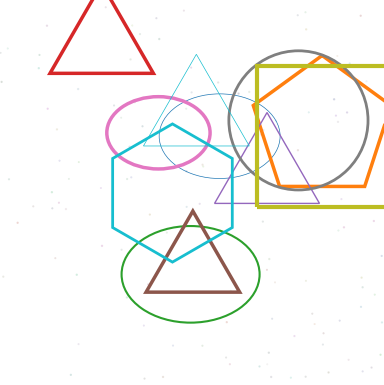[{"shape": "oval", "thickness": 0.5, "radius": 0.79, "center": [0.571, 0.646]}, {"shape": "pentagon", "thickness": 2.5, "radius": 0.94, "center": [0.837, 0.668]}, {"shape": "oval", "thickness": 1.5, "radius": 0.9, "center": [0.495, 0.287]}, {"shape": "triangle", "thickness": 2.5, "radius": 0.78, "center": [0.264, 0.887]}, {"shape": "triangle", "thickness": 1, "radius": 0.79, "center": [0.694, 0.55]}, {"shape": "triangle", "thickness": 2.5, "radius": 0.7, "center": [0.501, 0.311]}, {"shape": "oval", "thickness": 2.5, "radius": 0.67, "center": [0.412, 0.655]}, {"shape": "circle", "thickness": 2, "radius": 0.9, "center": [0.775, 0.687]}, {"shape": "square", "thickness": 3, "radius": 0.92, "center": [0.852, 0.646]}, {"shape": "hexagon", "thickness": 2, "radius": 0.9, "center": [0.448, 0.499]}, {"shape": "triangle", "thickness": 0.5, "radius": 0.79, "center": [0.51, 0.7]}]